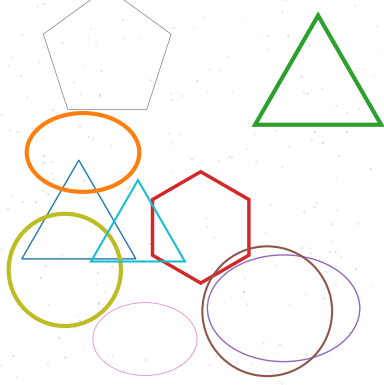[{"shape": "triangle", "thickness": 1, "radius": 0.86, "center": [0.205, 0.413]}, {"shape": "oval", "thickness": 3, "radius": 0.73, "center": [0.216, 0.604]}, {"shape": "triangle", "thickness": 3, "radius": 0.95, "center": [0.826, 0.771]}, {"shape": "hexagon", "thickness": 2.5, "radius": 0.72, "center": [0.521, 0.409]}, {"shape": "oval", "thickness": 1, "radius": 0.99, "center": [0.737, 0.199]}, {"shape": "circle", "thickness": 1.5, "radius": 0.84, "center": [0.694, 0.192]}, {"shape": "oval", "thickness": 0.5, "radius": 0.68, "center": [0.377, 0.119]}, {"shape": "pentagon", "thickness": 0.5, "radius": 0.87, "center": [0.279, 0.857]}, {"shape": "circle", "thickness": 3, "radius": 0.73, "center": [0.168, 0.299]}, {"shape": "triangle", "thickness": 1.5, "radius": 0.7, "center": [0.358, 0.391]}]